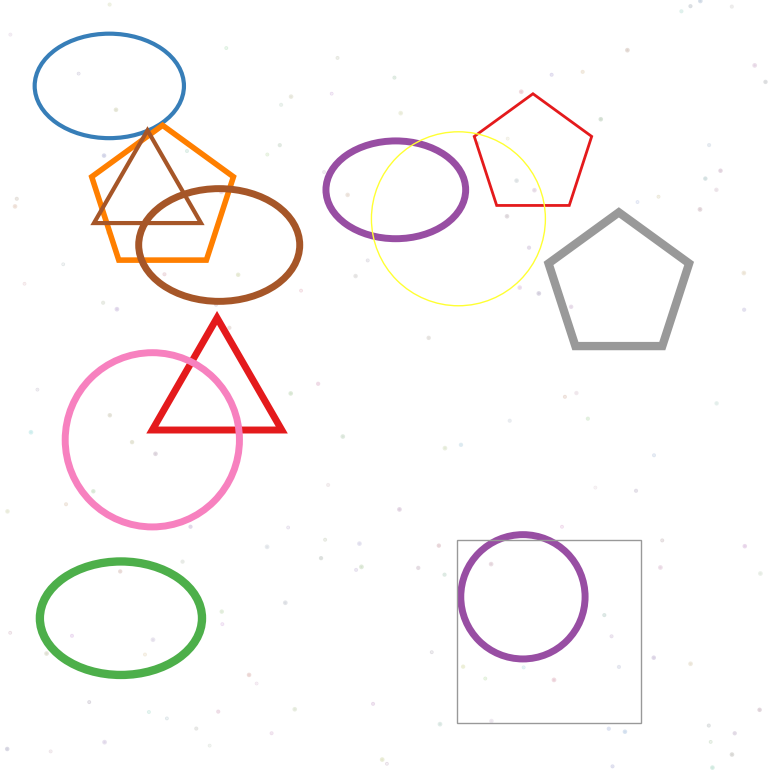[{"shape": "pentagon", "thickness": 1, "radius": 0.4, "center": [0.692, 0.798]}, {"shape": "triangle", "thickness": 2.5, "radius": 0.49, "center": [0.282, 0.49]}, {"shape": "oval", "thickness": 1.5, "radius": 0.48, "center": [0.142, 0.888]}, {"shape": "oval", "thickness": 3, "radius": 0.53, "center": [0.157, 0.197]}, {"shape": "oval", "thickness": 2.5, "radius": 0.45, "center": [0.514, 0.753]}, {"shape": "circle", "thickness": 2.5, "radius": 0.4, "center": [0.679, 0.225]}, {"shape": "pentagon", "thickness": 2, "radius": 0.48, "center": [0.211, 0.74]}, {"shape": "circle", "thickness": 0.5, "radius": 0.56, "center": [0.595, 0.716]}, {"shape": "triangle", "thickness": 1.5, "radius": 0.4, "center": [0.192, 0.75]}, {"shape": "oval", "thickness": 2.5, "radius": 0.52, "center": [0.285, 0.682]}, {"shape": "circle", "thickness": 2.5, "radius": 0.57, "center": [0.198, 0.429]}, {"shape": "pentagon", "thickness": 3, "radius": 0.48, "center": [0.804, 0.628]}, {"shape": "square", "thickness": 0.5, "radius": 0.6, "center": [0.713, 0.18]}]